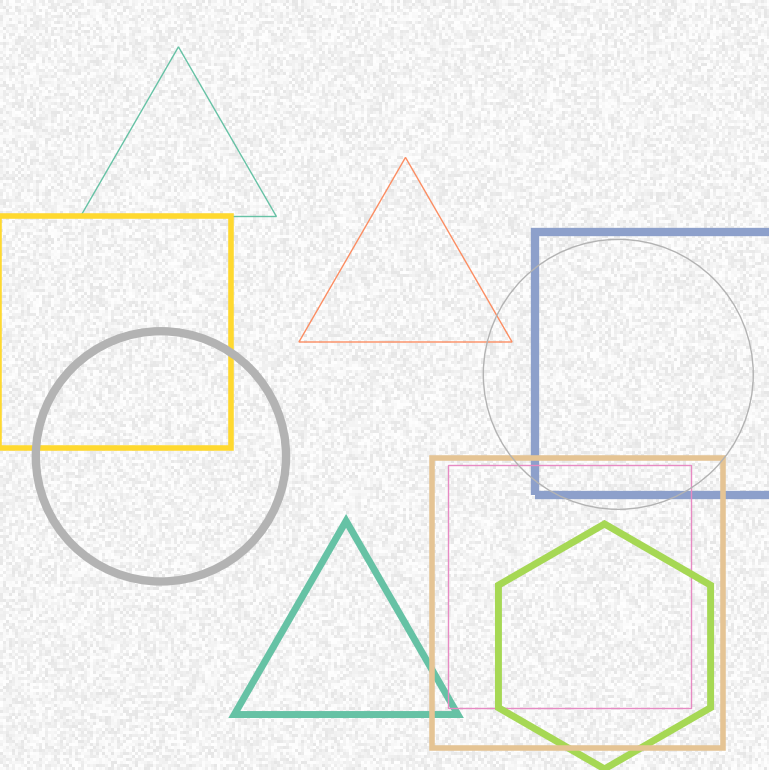[{"shape": "triangle", "thickness": 2.5, "radius": 0.84, "center": [0.449, 0.156]}, {"shape": "triangle", "thickness": 0.5, "radius": 0.73, "center": [0.232, 0.792]}, {"shape": "triangle", "thickness": 0.5, "radius": 0.8, "center": [0.527, 0.636]}, {"shape": "square", "thickness": 3, "radius": 0.86, "center": [0.867, 0.528]}, {"shape": "square", "thickness": 0.5, "radius": 0.79, "center": [0.74, 0.238]}, {"shape": "hexagon", "thickness": 2.5, "radius": 0.8, "center": [0.785, 0.16]}, {"shape": "square", "thickness": 2, "radius": 0.75, "center": [0.15, 0.569]}, {"shape": "square", "thickness": 2, "radius": 0.94, "center": [0.75, 0.217]}, {"shape": "circle", "thickness": 0.5, "radius": 0.88, "center": [0.803, 0.514]}, {"shape": "circle", "thickness": 3, "radius": 0.81, "center": [0.209, 0.407]}]